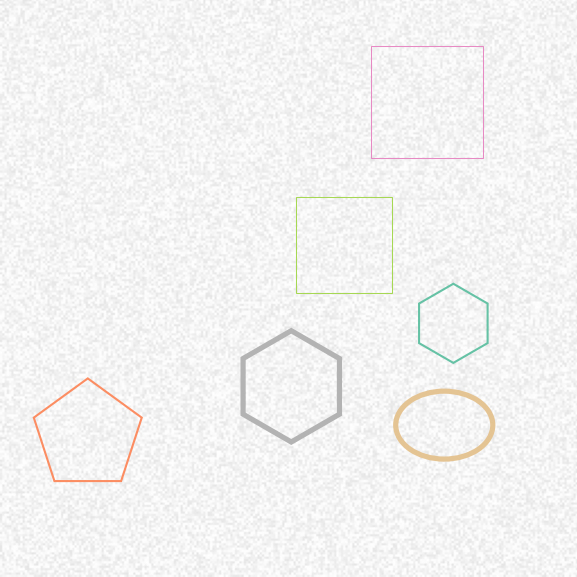[{"shape": "hexagon", "thickness": 1, "radius": 0.34, "center": [0.785, 0.439]}, {"shape": "pentagon", "thickness": 1, "radius": 0.49, "center": [0.152, 0.246]}, {"shape": "square", "thickness": 0.5, "radius": 0.49, "center": [0.739, 0.822]}, {"shape": "square", "thickness": 0.5, "radius": 0.41, "center": [0.596, 0.574]}, {"shape": "oval", "thickness": 2.5, "radius": 0.42, "center": [0.769, 0.263]}, {"shape": "hexagon", "thickness": 2.5, "radius": 0.48, "center": [0.504, 0.33]}]